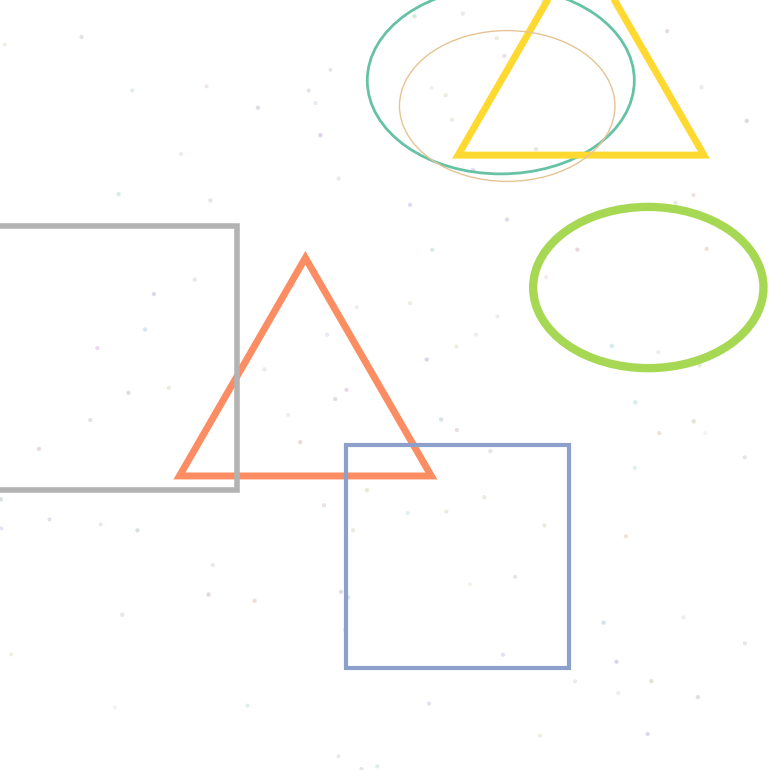[{"shape": "oval", "thickness": 1, "radius": 0.87, "center": [0.65, 0.896]}, {"shape": "triangle", "thickness": 2.5, "radius": 0.94, "center": [0.397, 0.476]}, {"shape": "square", "thickness": 1.5, "radius": 0.72, "center": [0.594, 0.277]}, {"shape": "oval", "thickness": 3, "radius": 0.75, "center": [0.842, 0.627]}, {"shape": "triangle", "thickness": 2.5, "radius": 0.92, "center": [0.755, 0.891]}, {"shape": "oval", "thickness": 0.5, "radius": 0.7, "center": [0.659, 0.862]}, {"shape": "square", "thickness": 2, "radius": 0.86, "center": [0.136, 0.536]}]